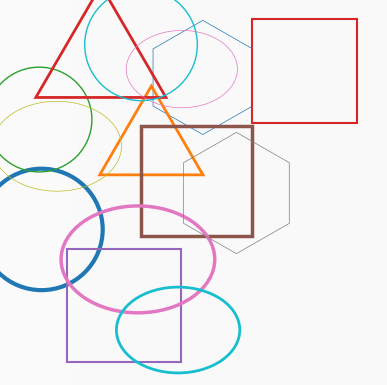[{"shape": "hexagon", "thickness": 0.5, "radius": 0.74, "center": [0.523, 0.799]}, {"shape": "circle", "thickness": 3, "radius": 0.79, "center": [0.107, 0.404]}, {"shape": "triangle", "thickness": 2, "radius": 0.77, "center": [0.391, 0.623]}, {"shape": "circle", "thickness": 1, "radius": 0.68, "center": [0.101, 0.69]}, {"shape": "triangle", "thickness": 2, "radius": 0.97, "center": [0.26, 0.844]}, {"shape": "square", "thickness": 1.5, "radius": 0.68, "center": [0.785, 0.815]}, {"shape": "square", "thickness": 1.5, "radius": 0.74, "center": [0.321, 0.206]}, {"shape": "square", "thickness": 2.5, "radius": 0.71, "center": [0.507, 0.529]}, {"shape": "oval", "thickness": 0.5, "radius": 0.72, "center": [0.469, 0.821]}, {"shape": "oval", "thickness": 2.5, "radius": 0.99, "center": [0.356, 0.326]}, {"shape": "hexagon", "thickness": 0.5, "radius": 0.79, "center": [0.61, 0.499]}, {"shape": "oval", "thickness": 0.5, "radius": 0.83, "center": [0.147, 0.62]}, {"shape": "oval", "thickness": 2, "radius": 0.8, "center": [0.46, 0.143]}, {"shape": "circle", "thickness": 1, "radius": 0.73, "center": [0.364, 0.884]}]